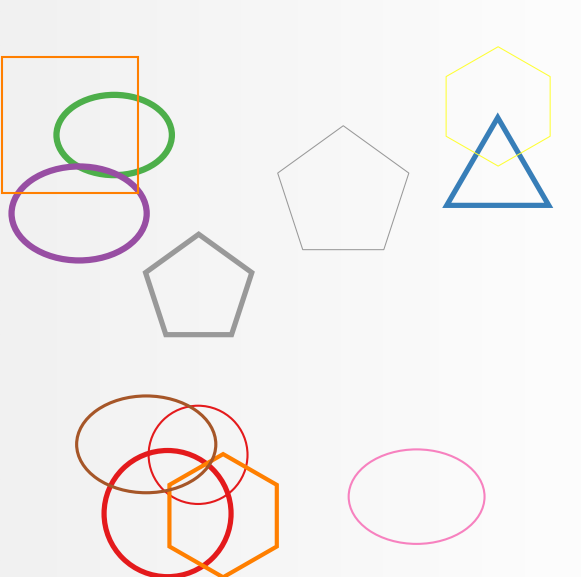[{"shape": "circle", "thickness": 1, "radius": 0.43, "center": [0.341, 0.212]}, {"shape": "circle", "thickness": 2.5, "radius": 0.55, "center": [0.288, 0.11]}, {"shape": "triangle", "thickness": 2.5, "radius": 0.51, "center": [0.856, 0.694]}, {"shape": "oval", "thickness": 3, "radius": 0.5, "center": [0.196, 0.765]}, {"shape": "oval", "thickness": 3, "radius": 0.58, "center": [0.136, 0.63]}, {"shape": "square", "thickness": 1, "radius": 0.59, "center": [0.12, 0.783]}, {"shape": "hexagon", "thickness": 2, "radius": 0.53, "center": [0.384, 0.106]}, {"shape": "hexagon", "thickness": 0.5, "radius": 0.52, "center": [0.857, 0.815]}, {"shape": "oval", "thickness": 1.5, "radius": 0.6, "center": [0.252, 0.23]}, {"shape": "oval", "thickness": 1, "radius": 0.58, "center": [0.717, 0.139]}, {"shape": "pentagon", "thickness": 2.5, "radius": 0.48, "center": [0.342, 0.497]}, {"shape": "pentagon", "thickness": 0.5, "radius": 0.59, "center": [0.591, 0.663]}]